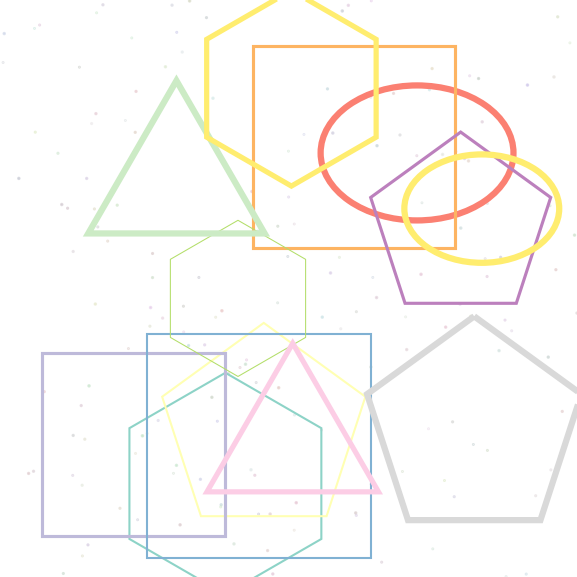[{"shape": "hexagon", "thickness": 1, "radius": 0.96, "center": [0.39, 0.162]}, {"shape": "pentagon", "thickness": 1, "radius": 0.93, "center": [0.457, 0.255]}, {"shape": "square", "thickness": 1.5, "radius": 0.79, "center": [0.23, 0.229]}, {"shape": "oval", "thickness": 3, "radius": 0.83, "center": [0.722, 0.734]}, {"shape": "square", "thickness": 1, "radius": 0.97, "center": [0.448, 0.227]}, {"shape": "square", "thickness": 1.5, "radius": 0.88, "center": [0.612, 0.745]}, {"shape": "hexagon", "thickness": 0.5, "radius": 0.68, "center": [0.412, 0.482]}, {"shape": "triangle", "thickness": 2.5, "radius": 0.86, "center": [0.507, 0.233]}, {"shape": "pentagon", "thickness": 3, "radius": 0.98, "center": [0.821, 0.256]}, {"shape": "pentagon", "thickness": 1.5, "radius": 0.82, "center": [0.798, 0.607]}, {"shape": "triangle", "thickness": 3, "radius": 0.88, "center": [0.306, 0.683]}, {"shape": "hexagon", "thickness": 2.5, "radius": 0.85, "center": [0.505, 0.846]}, {"shape": "oval", "thickness": 3, "radius": 0.67, "center": [0.834, 0.638]}]